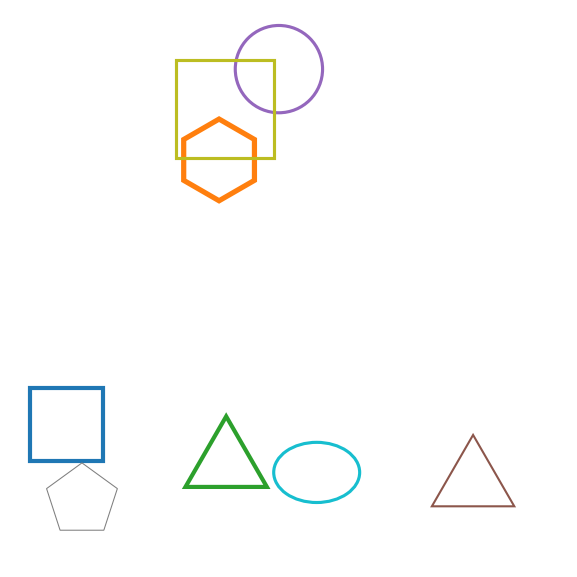[{"shape": "square", "thickness": 2, "radius": 0.31, "center": [0.115, 0.264]}, {"shape": "hexagon", "thickness": 2.5, "radius": 0.35, "center": [0.379, 0.722]}, {"shape": "triangle", "thickness": 2, "radius": 0.41, "center": [0.392, 0.197]}, {"shape": "circle", "thickness": 1.5, "radius": 0.38, "center": [0.483, 0.879]}, {"shape": "triangle", "thickness": 1, "radius": 0.41, "center": [0.819, 0.164]}, {"shape": "pentagon", "thickness": 0.5, "radius": 0.32, "center": [0.142, 0.133]}, {"shape": "square", "thickness": 1.5, "radius": 0.42, "center": [0.39, 0.811]}, {"shape": "oval", "thickness": 1.5, "radius": 0.37, "center": [0.548, 0.181]}]